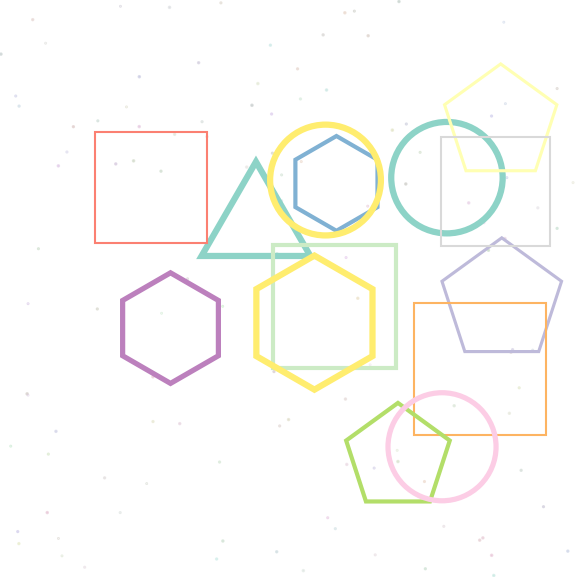[{"shape": "triangle", "thickness": 3, "radius": 0.54, "center": [0.443, 0.61]}, {"shape": "circle", "thickness": 3, "radius": 0.48, "center": [0.774, 0.692]}, {"shape": "pentagon", "thickness": 1.5, "radius": 0.51, "center": [0.867, 0.786]}, {"shape": "pentagon", "thickness": 1.5, "radius": 0.54, "center": [0.869, 0.478]}, {"shape": "square", "thickness": 1, "radius": 0.48, "center": [0.262, 0.675]}, {"shape": "hexagon", "thickness": 2, "radius": 0.41, "center": [0.583, 0.682]}, {"shape": "square", "thickness": 1, "radius": 0.57, "center": [0.831, 0.361]}, {"shape": "pentagon", "thickness": 2, "radius": 0.47, "center": [0.689, 0.207]}, {"shape": "circle", "thickness": 2.5, "radius": 0.47, "center": [0.765, 0.226]}, {"shape": "square", "thickness": 1, "radius": 0.47, "center": [0.858, 0.668]}, {"shape": "hexagon", "thickness": 2.5, "radius": 0.48, "center": [0.295, 0.431]}, {"shape": "square", "thickness": 2, "radius": 0.53, "center": [0.58, 0.468]}, {"shape": "circle", "thickness": 3, "radius": 0.48, "center": [0.564, 0.687]}, {"shape": "hexagon", "thickness": 3, "radius": 0.58, "center": [0.544, 0.441]}]